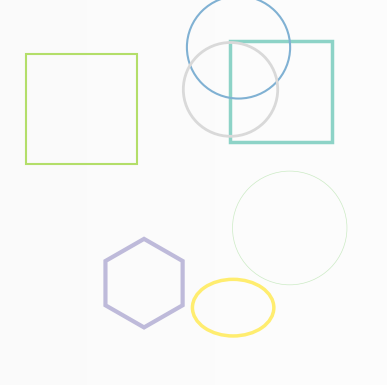[{"shape": "square", "thickness": 2.5, "radius": 0.66, "center": [0.725, 0.762]}, {"shape": "hexagon", "thickness": 3, "radius": 0.57, "center": [0.372, 0.265]}, {"shape": "circle", "thickness": 1.5, "radius": 0.67, "center": [0.616, 0.877]}, {"shape": "square", "thickness": 1.5, "radius": 0.72, "center": [0.211, 0.718]}, {"shape": "circle", "thickness": 2, "radius": 0.61, "center": [0.595, 0.768]}, {"shape": "circle", "thickness": 0.5, "radius": 0.74, "center": [0.748, 0.408]}, {"shape": "oval", "thickness": 2.5, "radius": 0.53, "center": [0.602, 0.201]}]